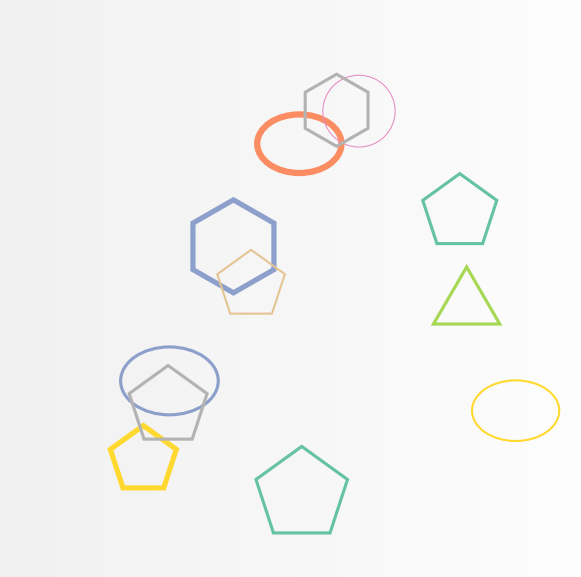[{"shape": "pentagon", "thickness": 1.5, "radius": 0.33, "center": [0.791, 0.631]}, {"shape": "pentagon", "thickness": 1.5, "radius": 0.41, "center": [0.519, 0.143]}, {"shape": "oval", "thickness": 3, "radius": 0.36, "center": [0.515, 0.75]}, {"shape": "hexagon", "thickness": 2.5, "radius": 0.4, "center": [0.402, 0.573]}, {"shape": "oval", "thickness": 1.5, "radius": 0.42, "center": [0.291, 0.34]}, {"shape": "circle", "thickness": 0.5, "radius": 0.31, "center": [0.618, 0.807]}, {"shape": "triangle", "thickness": 1.5, "radius": 0.33, "center": [0.803, 0.471]}, {"shape": "pentagon", "thickness": 2.5, "radius": 0.3, "center": [0.247, 0.203]}, {"shape": "oval", "thickness": 1, "radius": 0.38, "center": [0.887, 0.288]}, {"shape": "pentagon", "thickness": 1, "radius": 0.31, "center": [0.432, 0.505]}, {"shape": "hexagon", "thickness": 1.5, "radius": 0.31, "center": [0.579, 0.808]}, {"shape": "pentagon", "thickness": 1.5, "radius": 0.35, "center": [0.289, 0.296]}]